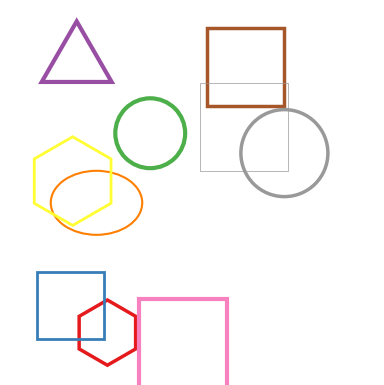[{"shape": "hexagon", "thickness": 2.5, "radius": 0.42, "center": [0.279, 0.136]}, {"shape": "square", "thickness": 2, "radius": 0.43, "center": [0.183, 0.206]}, {"shape": "circle", "thickness": 3, "radius": 0.45, "center": [0.39, 0.654]}, {"shape": "triangle", "thickness": 3, "radius": 0.52, "center": [0.199, 0.84]}, {"shape": "oval", "thickness": 1.5, "radius": 0.59, "center": [0.251, 0.473]}, {"shape": "hexagon", "thickness": 2, "radius": 0.58, "center": [0.189, 0.53]}, {"shape": "square", "thickness": 2.5, "radius": 0.5, "center": [0.638, 0.826]}, {"shape": "square", "thickness": 3, "radius": 0.58, "center": [0.475, 0.109]}, {"shape": "circle", "thickness": 2.5, "radius": 0.57, "center": [0.739, 0.602]}, {"shape": "square", "thickness": 0.5, "radius": 0.57, "center": [0.634, 0.67]}]